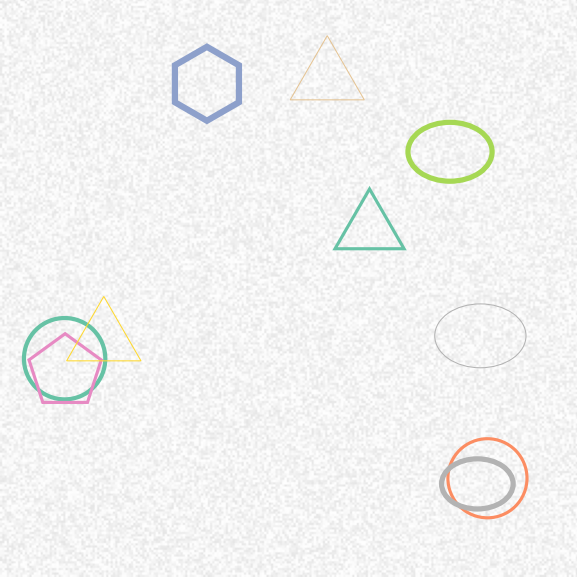[{"shape": "circle", "thickness": 2, "radius": 0.35, "center": [0.112, 0.378]}, {"shape": "triangle", "thickness": 1.5, "radius": 0.34, "center": [0.64, 0.603]}, {"shape": "circle", "thickness": 1.5, "radius": 0.34, "center": [0.844, 0.171]}, {"shape": "hexagon", "thickness": 3, "radius": 0.32, "center": [0.358, 0.854]}, {"shape": "pentagon", "thickness": 1.5, "radius": 0.33, "center": [0.113, 0.356]}, {"shape": "oval", "thickness": 2.5, "radius": 0.36, "center": [0.779, 0.736]}, {"shape": "triangle", "thickness": 0.5, "radius": 0.37, "center": [0.18, 0.411]}, {"shape": "triangle", "thickness": 0.5, "radius": 0.37, "center": [0.567, 0.863]}, {"shape": "oval", "thickness": 2.5, "radius": 0.31, "center": [0.827, 0.161]}, {"shape": "oval", "thickness": 0.5, "radius": 0.4, "center": [0.832, 0.418]}]